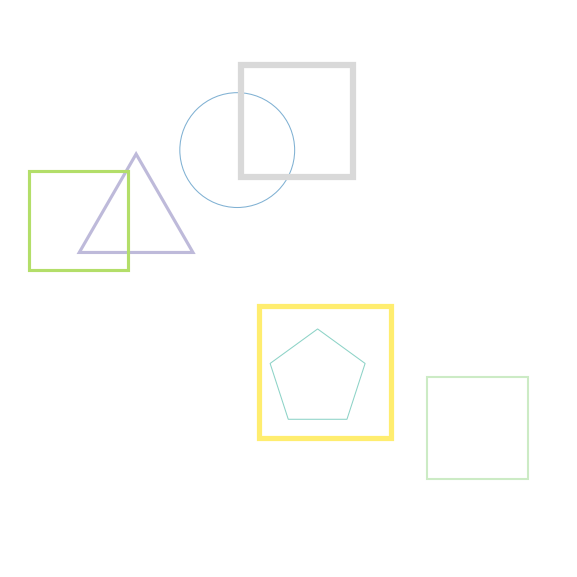[{"shape": "pentagon", "thickness": 0.5, "radius": 0.43, "center": [0.55, 0.343]}, {"shape": "triangle", "thickness": 1.5, "radius": 0.57, "center": [0.236, 0.619]}, {"shape": "circle", "thickness": 0.5, "radius": 0.5, "center": [0.411, 0.739]}, {"shape": "square", "thickness": 1.5, "radius": 0.43, "center": [0.137, 0.618]}, {"shape": "square", "thickness": 3, "radius": 0.49, "center": [0.514, 0.789]}, {"shape": "square", "thickness": 1, "radius": 0.44, "center": [0.827, 0.258]}, {"shape": "square", "thickness": 2.5, "radius": 0.57, "center": [0.563, 0.356]}]